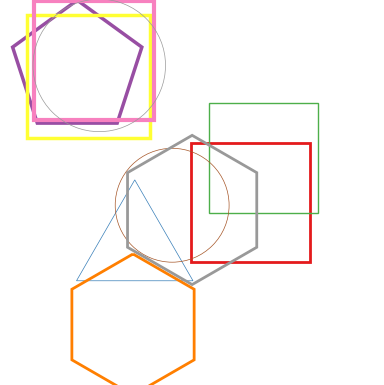[{"shape": "square", "thickness": 2, "radius": 0.77, "center": [0.651, 0.475]}, {"shape": "triangle", "thickness": 0.5, "radius": 0.87, "center": [0.35, 0.358]}, {"shape": "square", "thickness": 1, "radius": 0.71, "center": [0.684, 0.589]}, {"shape": "pentagon", "thickness": 2.5, "radius": 0.88, "center": [0.201, 0.823]}, {"shape": "hexagon", "thickness": 2, "radius": 0.92, "center": [0.345, 0.157]}, {"shape": "square", "thickness": 2.5, "radius": 0.8, "center": [0.229, 0.802]}, {"shape": "circle", "thickness": 0.5, "radius": 0.74, "center": [0.447, 0.467]}, {"shape": "square", "thickness": 3, "radius": 0.78, "center": [0.244, 0.843]}, {"shape": "hexagon", "thickness": 2, "radius": 0.97, "center": [0.499, 0.455]}, {"shape": "circle", "thickness": 0.5, "radius": 0.86, "center": [0.258, 0.83]}]